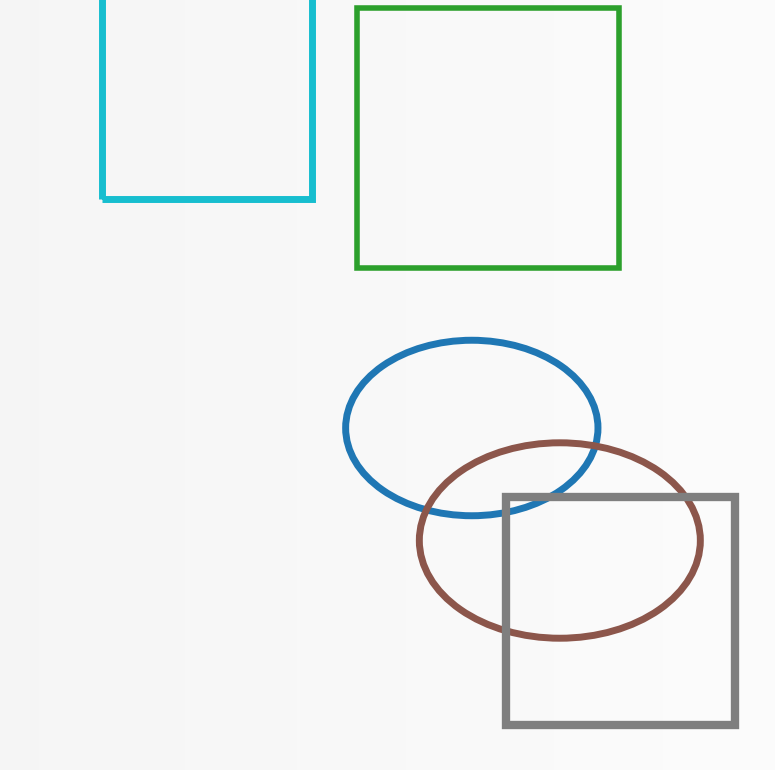[{"shape": "oval", "thickness": 2.5, "radius": 0.81, "center": [0.609, 0.444]}, {"shape": "square", "thickness": 2, "radius": 0.85, "center": [0.63, 0.821]}, {"shape": "oval", "thickness": 2.5, "radius": 0.91, "center": [0.722, 0.298]}, {"shape": "square", "thickness": 3, "radius": 0.74, "center": [0.8, 0.207]}, {"shape": "square", "thickness": 2.5, "radius": 0.68, "center": [0.267, 0.878]}]